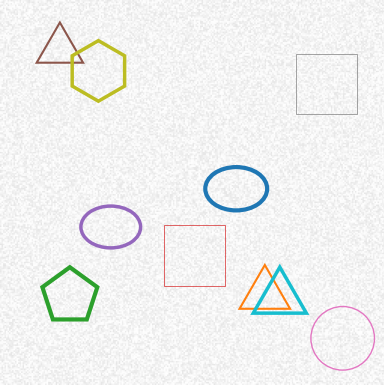[{"shape": "oval", "thickness": 3, "radius": 0.4, "center": [0.614, 0.51]}, {"shape": "triangle", "thickness": 1.5, "radius": 0.38, "center": [0.688, 0.236]}, {"shape": "pentagon", "thickness": 3, "radius": 0.37, "center": [0.181, 0.231]}, {"shape": "square", "thickness": 0.5, "radius": 0.4, "center": [0.506, 0.336]}, {"shape": "oval", "thickness": 2.5, "radius": 0.39, "center": [0.288, 0.41]}, {"shape": "triangle", "thickness": 1.5, "radius": 0.35, "center": [0.156, 0.872]}, {"shape": "circle", "thickness": 1, "radius": 0.41, "center": [0.89, 0.121]}, {"shape": "square", "thickness": 0.5, "radius": 0.39, "center": [0.849, 0.782]}, {"shape": "hexagon", "thickness": 2.5, "radius": 0.39, "center": [0.256, 0.816]}, {"shape": "triangle", "thickness": 2.5, "radius": 0.4, "center": [0.727, 0.226]}]